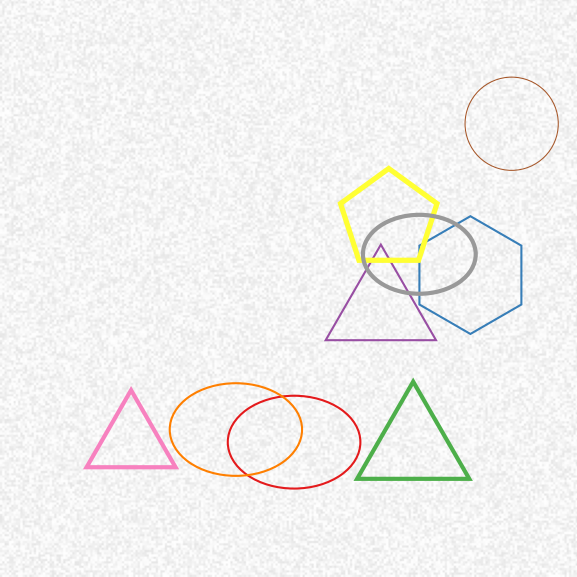[{"shape": "oval", "thickness": 1, "radius": 0.57, "center": [0.509, 0.234]}, {"shape": "hexagon", "thickness": 1, "radius": 0.51, "center": [0.815, 0.523]}, {"shape": "triangle", "thickness": 2, "radius": 0.56, "center": [0.715, 0.226]}, {"shape": "triangle", "thickness": 1, "radius": 0.55, "center": [0.659, 0.465]}, {"shape": "oval", "thickness": 1, "radius": 0.57, "center": [0.408, 0.255]}, {"shape": "pentagon", "thickness": 2.5, "radius": 0.44, "center": [0.673, 0.619]}, {"shape": "circle", "thickness": 0.5, "radius": 0.4, "center": [0.886, 0.785]}, {"shape": "triangle", "thickness": 2, "radius": 0.44, "center": [0.227, 0.235]}, {"shape": "oval", "thickness": 2, "radius": 0.49, "center": [0.726, 0.559]}]